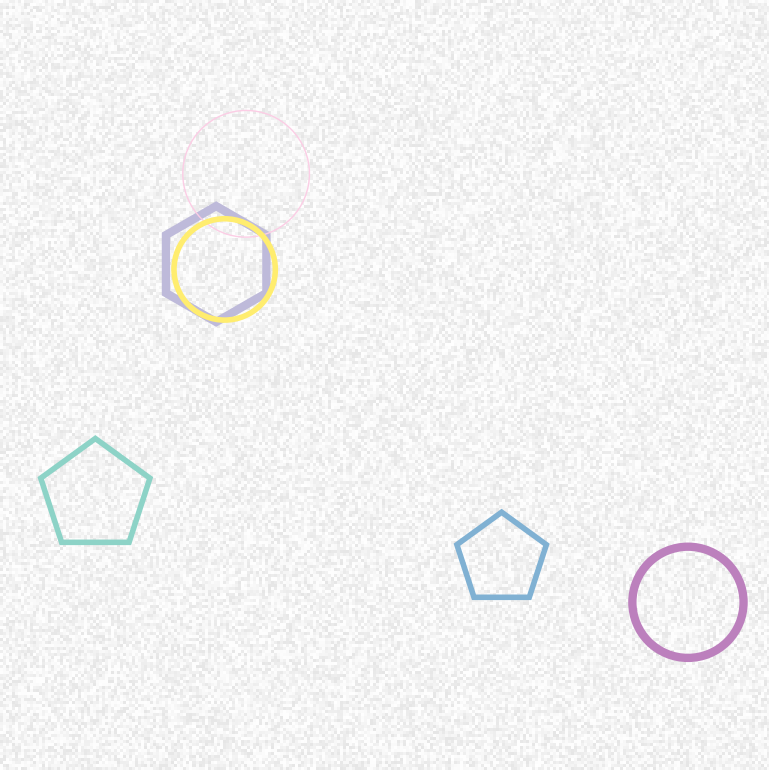[{"shape": "pentagon", "thickness": 2, "radius": 0.37, "center": [0.124, 0.356]}, {"shape": "hexagon", "thickness": 3, "radius": 0.38, "center": [0.281, 0.657]}, {"shape": "pentagon", "thickness": 2, "radius": 0.31, "center": [0.651, 0.274]}, {"shape": "circle", "thickness": 0.5, "radius": 0.41, "center": [0.32, 0.774]}, {"shape": "circle", "thickness": 3, "radius": 0.36, "center": [0.893, 0.218]}, {"shape": "circle", "thickness": 2, "radius": 0.33, "center": [0.292, 0.65]}]